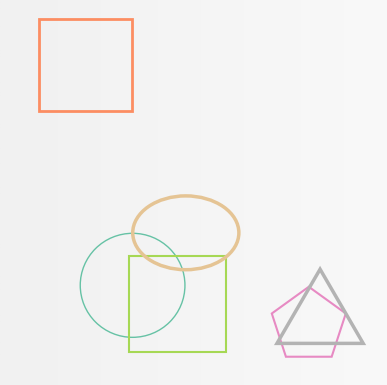[{"shape": "circle", "thickness": 1, "radius": 0.68, "center": [0.342, 0.259]}, {"shape": "square", "thickness": 2, "radius": 0.6, "center": [0.221, 0.83]}, {"shape": "pentagon", "thickness": 1.5, "radius": 0.5, "center": [0.797, 0.155]}, {"shape": "square", "thickness": 1.5, "radius": 0.63, "center": [0.458, 0.21]}, {"shape": "oval", "thickness": 2.5, "radius": 0.68, "center": [0.479, 0.395]}, {"shape": "triangle", "thickness": 2.5, "radius": 0.64, "center": [0.826, 0.172]}]